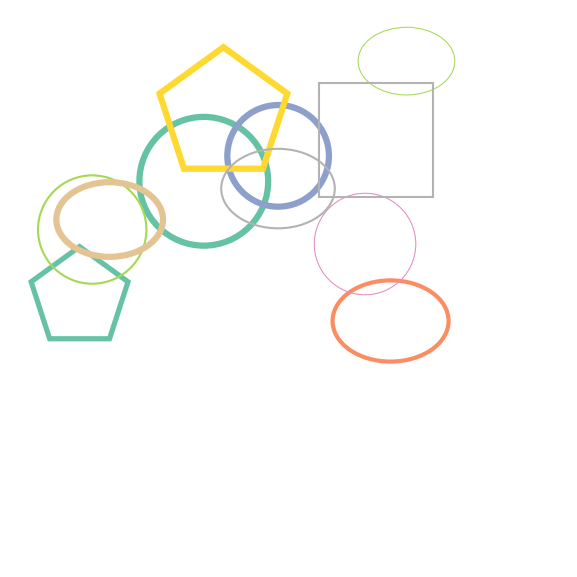[{"shape": "circle", "thickness": 3, "radius": 0.56, "center": [0.353, 0.685]}, {"shape": "pentagon", "thickness": 2.5, "radius": 0.44, "center": [0.138, 0.484]}, {"shape": "oval", "thickness": 2, "radius": 0.5, "center": [0.676, 0.443]}, {"shape": "circle", "thickness": 3, "radius": 0.44, "center": [0.482, 0.729]}, {"shape": "circle", "thickness": 0.5, "radius": 0.44, "center": [0.632, 0.577]}, {"shape": "oval", "thickness": 0.5, "radius": 0.42, "center": [0.704, 0.893]}, {"shape": "circle", "thickness": 1, "radius": 0.47, "center": [0.16, 0.602]}, {"shape": "pentagon", "thickness": 3, "radius": 0.58, "center": [0.387, 0.801]}, {"shape": "oval", "thickness": 3, "radius": 0.46, "center": [0.19, 0.619]}, {"shape": "square", "thickness": 1, "radius": 0.49, "center": [0.652, 0.757]}, {"shape": "oval", "thickness": 1, "radius": 0.49, "center": [0.481, 0.673]}]